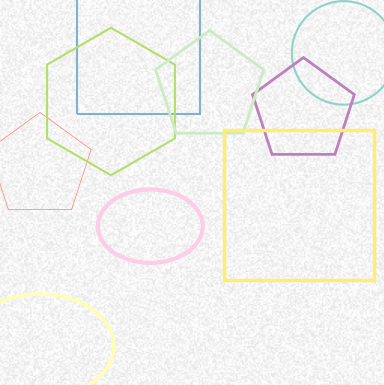[{"shape": "circle", "thickness": 1.5, "radius": 0.67, "center": [0.893, 0.863]}, {"shape": "oval", "thickness": 2.5, "radius": 0.97, "center": [0.103, 0.101]}, {"shape": "pentagon", "thickness": 0.5, "radius": 0.7, "center": [0.104, 0.568]}, {"shape": "square", "thickness": 1.5, "radius": 0.8, "center": [0.359, 0.862]}, {"shape": "hexagon", "thickness": 1.5, "radius": 0.96, "center": [0.288, 0.736]}, {"shape": "oval", "thickness": 3, "radius": 0.68, "center": [0.39, 0.413]}, {"shape": "pentagon", "thickness": 2, "radius": 0.69, "center": [0.788, 0.712]}, {"shape": "pentagon", "thickness": 2, "radius": 0.74, "center": [0.545, 0.773]}, {"shape": "square", "thickness": 2.5, "radius": 0.97, "center": [0.776, 0.469]}]